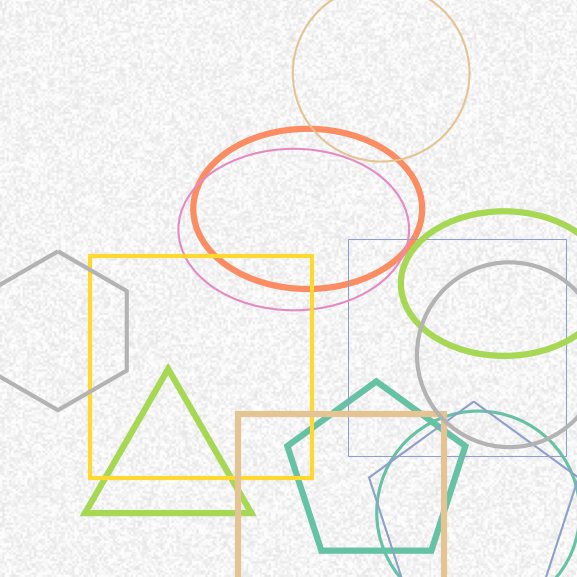[{"shape": "circle", "thickness": 1.5, "radius": 0.88, "center": [0.828, 0.112]}, {"shape": "pentagon", "thickness": 3, "radius": 0.81, "center": [0.652, 0.177]}, {"shape": "oval", "thickness": 3, "radius": 0.99, "center": [0.533, 0.637]}, {"shape": "pentagon", "thickness": 1, "radius": 0.95, "center": [0.82, 0.113]}, {"shape": "square", "thickness": 0.5, "radius": 0.94, "center": [0.792, 0.397]}, {"shape": "oval", "thickness": 1, "radius": 1.0, "center": [0.509, 0.602]}, {"shape": "oval", "thickness": 3, "radius": 0.89, "center": [0.873, 0.508]}, {"shape": "triangle", "thickness": 3, "radius": 0.83, "center": [0.291, 0.194]}, {"shape": "square", "thickness": 2, "radius": 0.96, "center": [0.348, 0.364]}, {"shape": "square", "thickness": 3, "radius": 0.89, "center": [0.591, 0.103]}, {"shape": "circle", "thickness": 1, "radius": 0.76, "center": [0.66, 0.872]}, {"shape": "hexagon", "thickness": 2, "radius": 0.69, "center": [0.1, 0.426]}, {"shape": "circle", "thickness": 2, "radius": 0.8, "center": [0.882, 0.385]}]